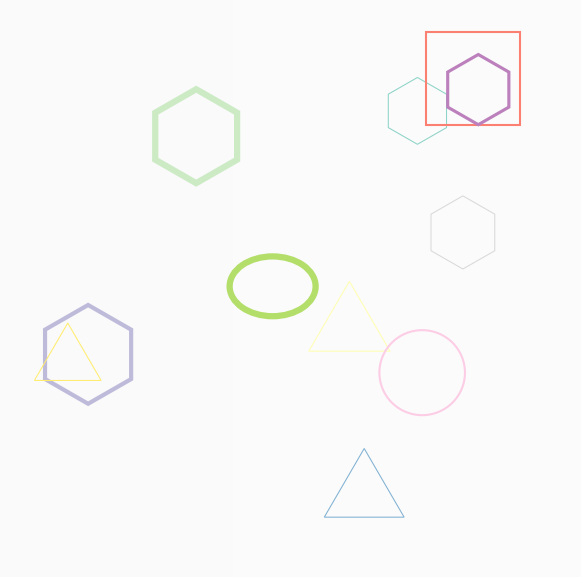[{"shape": "hexagon", "thickness": 0.5, "radius": 0.29, "center": [0.718, 0.807]}, {"shape": "triangle", "thickness": 0.5, "radius": 0.4, "center": [0.601, 0.431]}, {"shape": "hexagon", "thickness": 2, "radius": 0.43, "center": [0.152, 0.386]}, {"shape": "square", "thickness": 1, "radius": 0.4, "center": [0.814, 0.862]}, {"shape": "triangle", "thickness": 0.5, "radius": 0.4, "center": [0.627, 0.143]}, {"shape": "oval", "thickness": 3, "radius": 0.37, "center": [0.469, 0.503]}, {"shape": "circle", "thickness": 1, "radius": 0.37, "center": [0.726, 0.354]}, {"shape": "hexagon", "thickness": 0.5, "radius": 0.32, "center": [0.796, 0.597]}, {"shape": "hexagon", "thickness": 1.5, "radius": 0.3, "center": [0.823, 0.844]}, {"shape": "hexagon", "thickness": 3, "radius": 0.41, "center": [0.338, 0.763]}, {"shape": "triangle", "thickness": 0.5, "radius": 0.33, "center": [0.117, 0.373]}]